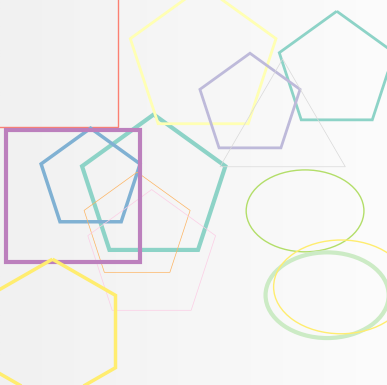[{"shape": "pentagon", "thickness": 3, "radius": 0.97, "center": [0.397, 0.508]}, {"shape": "pentagon", "thickness": 2, "radius": 0.78, "center": [0.869, 0.815]}, {"shape": "pentagon", "thickness": 2, "radius": 0.99, "center": [0.524, 0.839]}, {"shape": "pentagon", "thickness": 2, "radius": 0.68, "center": [0.645, 0.726]}, {"shape": "square", "thickness": 1, "radius": 0.86, "center": [0.131, 0.843]}, {"shape": "pentagon", "thickness": 2.5, "radius": 0.67, "center": [0.234, 0.533]}, {"shape": "pentagon", "thickness": 0.5, "radius": 0.72, "center": [0.354, 0.409]}, {"shape": "oval", "thickness": 1, "radius": 0.76, "center": [0.787, 0.452]}, {"shape": "pentagon", "thickness": 0.5, "radius": 0.87, "center": [0.391, 0.334]}, {"shape": "triangle", "thickness": 0.5, "radius": 0.93, "center": [0.729, 0.66]}, {"shape": "square", "thickness": 3, "radius": 0.86, "center": [0.188, 0.492]}, {"shape": "oval", "thickness": 3, "radius": 0.79, "center": [0.844, 0.233]}, {"shape": "oval", "thickness": 1, "radius": 0.87, "center": [0.88, 0.255]}, {"shape": "hexagon", "thickness": 2.5, "radius": 0.94, "center": [0.135, 0.139]}]